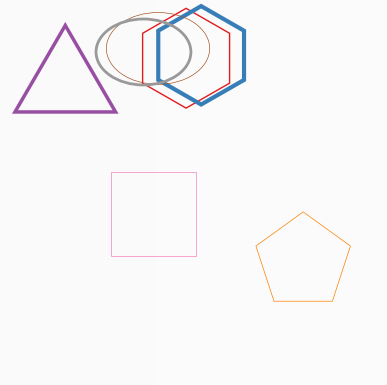[{"shape": "hexagon", "thickness": 1, "radius": 0.65, "center": [0.48, 0.849]}, {"shape": "hexagon", "thickness": 3, "radius": 0.64, "center": [0.519, 0.856]}, {"shape": "triangle", "thickness": 2.5, "radius": 0.75, "center": [0.168, 0.784]}, {"shape": "pentagon", "thickness": 0.5, "radius": 0.64, "center": [0.782, 0.321]}, {"shape": "oval", "thickness": 0.5, "radius": 0.67, "center": [0.408, 0.874]}, {"shape": "square", "thickness": 0.5, "radius": 0.55, "center": [0.395, 0.444]}, {"shape": "oval", "thickness": 2, "radius": 0.61, "center": [0.37, 0.865]}]